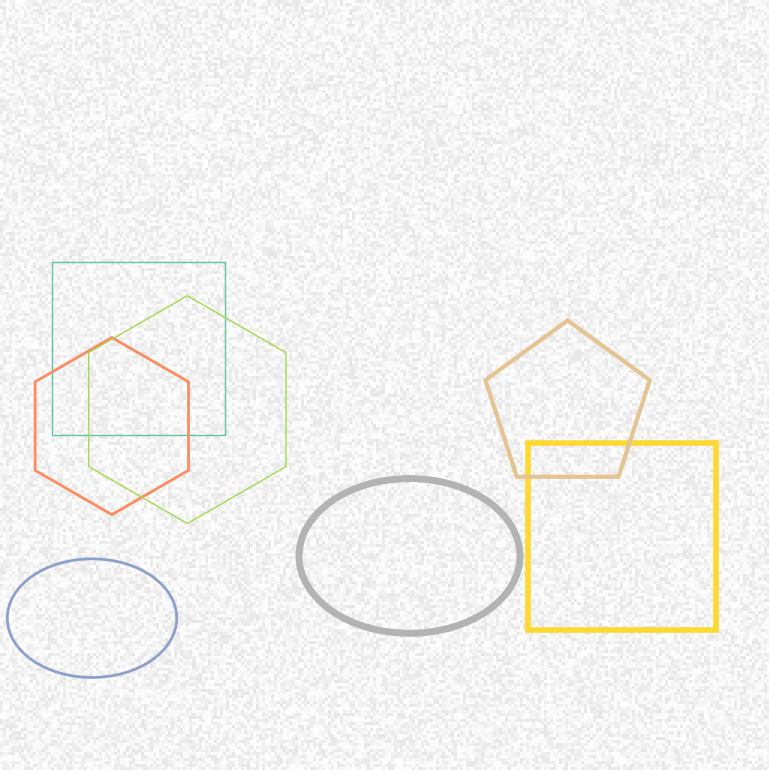[{"shape": "square", "thickness": 0.5, "radius": 0.56, "center": [0.18, 0.547]}, {"shape": "hexagon", "thickness": 1, "radius": 0.57, "center": [0.145, 0.447]}, {"shape": "oval", "thickness": 1, "radius": 0.55, "center": [0.119, 0.197]}, {"shape": "hexagon", "thickness": 0.5, "radius": 0.74, "center": [0.243, 0.468]}, {"shape": "square", "thickness": 2, "radius": 0.61, "center": [0.808, 0.303]}, {"shape": "pentagon", "thickness": 1.5, "radius": 0.56, "center": [0.737, 0.472]}, {"shape": "oval", "thickness": 2.5, "radius": 0.72, "center": [0.532, 0.278]}]